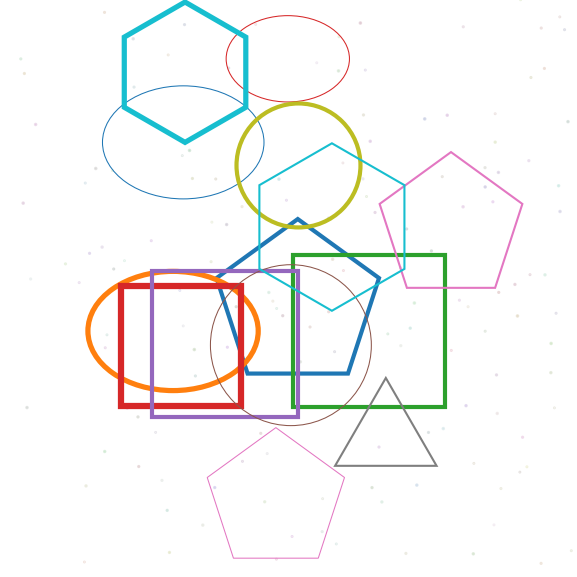[{"shape": "pentagon", "thickness": 2, "radius": 0.74, "center": [0.516, 0.472]}, {"shape": "oval", "thickness": 0.5, "radius": 0.7, "center": [0.317, 0.753]}, {"shape": "oval", "thickness": 2.5, "radius": 0.74, "center": [0.3, 0.426]}, {"shape": "square", "thickness": 2, "radius": 0.66, "center": [0.639, 0.426]}, {"shape": "square", "thickness": 3, "radius": 0.52, "center": [0.314, 0.4]}, {"shape": "oval", "thickness": 0.5, "radius": 0.53, "center": [0.498, 0.897]}, {"shape": "square", "thickness": 2, "radius": 0.63, "center": [0.39, 0.403]}, {"shape": "circle", "thickness": 0.5, "radius": 0.7, "center": [0.504, 0.401]}, {"shape": "pentagon", "thickness": 1, "radius": 0.65, "center": [0.781, 0.606]}, {"shape": "pentagon", "thickness": 0.5, "radius": 0.62, "center": [0.478, 0.134]}, {"shape": "triangle", "thickness": 1, "radius": 0.51, "center": [0.668, 0.243]}, {"shape": "circle", "thickness": 2, "radius": 0.54, "center": [0.517, 0.713]}, {"shape": "hexagon", "thickness": 2.5, "radius": 0.61, "center": [0.32, 0.874]}, {"shape": "hexagon", "thickness": 1, "radius": 0.73, "center": [0.575, 0.606]}]